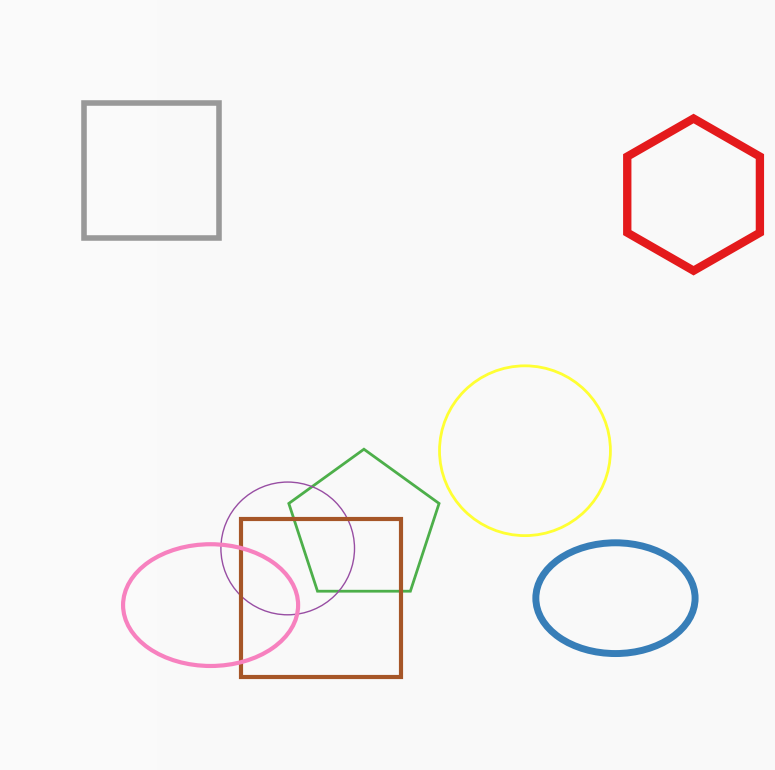[{"shape": "hexagon", "thickness": 3, "radius": 0.49, "center": [0.895, 0.747]}, {"shape": "oval", "thickness": 2.5, "radius": 0.51, "center": [0.794, 0.223]}, {"shape": "pentagon", "thickness": 1, "radius": 0.51, "center": [0.47, 0.315]}, {"shape": "circle", "thickness": 0.5, "radius": 0.43, "center": [0.371, 0.288]}, {"shape": "circle", "thickness": 1, "radius": 0.55, "center": [0.677, 0.415]}, {"shape": "square", "thickness": 1.5, "radius": 0.51, "center": [0.414, 0.224]}, {"shape": "oval", "thickness": 1.5, "radius": 0.56, "center": [0.272, 0.214]}, {"shape": "square", "thickness": 2, "radius": 0.44, "center": [0.196, 0.779]}]